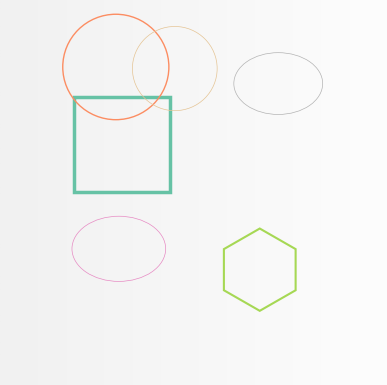[{"shape": "square", "thickness": 2.5, "radius": 0.62, "center": [0.316, 0.624]}, {"shape": "circle", "thickness": 1, "radius": 0.68, "center": [0.299, 0.826]}, {"shape": "oval", "thickness": 0.5, "radius": 0.6, "center": [0.307, 0.354]}, {"shape": "hexagon", "thickness": 1.5, "radius": 0.53, "center": [0.67, 0.3]}, {"shape": "circle", "thickness": 0.5, "radius": 0.55, "center": [0.451, 0.822]}, {"shape": "oval", "thickness": 0.5, "radius": 0.57, "center": [0.718, 0.783]}]